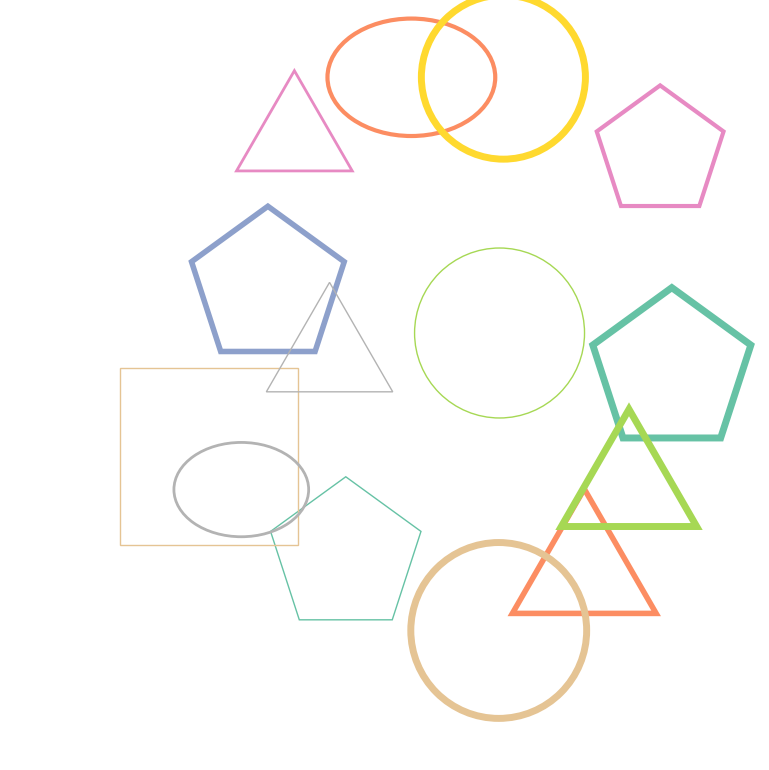[{"shape": "pentagon", "thickness": 2.5, "radius": 0.54, "center": [0.872, 0.519]}, {"shape": "pentagon", "thickness": 0.5, "radius": 0.51, "center": [0.449, 0.278]}, {"shape": "oval", "thickness": 1.5, "radius": 0.54, "center": [0.534, 0.9]}, {"shape": "triangle", "thickness": 2, "radius": 0.54, "center": [0.759, 0.257]}, {"shape": "pentagon", "thickness": 2, "radius": 0.52, "center": [0.348, 0.628]}, {"shape": "triangle", "thickness": 1, "radius": 0.43, "center": [0.382, 0.821]}, {"shape": "pentagon", "thickness": 1.5, "radius": 0.43, "center": [0.857, 0.802]}, {"shape": "circle", "thickness": 0.5, "radius": 0.55, "center": [0.649, 0.568]}, {"shape": "triangle", "thickness": 2.5, "radius": 0.51, "center": [0.817, 0.367]}, {"shape": "circle", "thickness": 2.5, "radius": 0.53, "center": [0.654, 0.9]}, {"shape": "circle", "thickness": 2.5, "radius": 0.57, "center": [0.648, 0.181]}, {"shape": "square", "thickness": 0.5, "radius": 0.58, "center": [0.271, 0.407]}, {"shape": "triangle", "thickness": 0.5, "radius": 0.47, "center": [0.428, 0.539]}, {"shape": "oval", "thickness": 1, "radius": 0.44, "center": [0.313, 0.364]}]